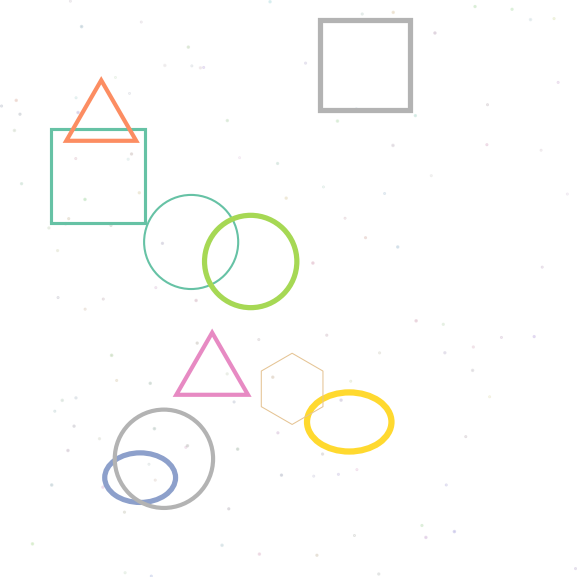[{"shape": "square", "thickness": 1.5, "radius": 0.41, "center": [0.17, 0.695]}, {"shape": "circle", "thickness": 1, "radius": 0.41, "center": [0.331, 0.58]}, {"shape": "triangle", "thickness": 2, "radius": 0.35, "center": [0.175, 0.79]}, {"shape": "oval", "thickness": 2.5, "radius": 0.31, "center": [0.243, 0.172]}, {"shape": "triangle", "thickness": 2, "radius": 0.36, "center": [0.367, 0.351]}, {"shape": "circle", "thickness": 2.5, "radius": 0.4, "center": [0.434, 0.546]}, {"shape": "oval", "thickness": 3, "radius": 0.37, "center": [0.605, 0.268]}, {"shape": "hexagon", "thickness": 0.5, "radius": 0.31, "center": [0.506, 0.326]}, {"shape": "square", "thickness": 2.5, "radius": 0.39, "center": [0.632, 0.887]}, {"shape": "circle", "thickness": 2, "radius": 0.43, "center": [0.284, 0.205]}]